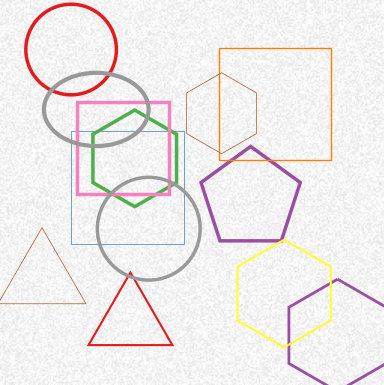[{"shape": "triangle", "thickness": 1.5, "radius": 0.63, "center": [0.339, 0.167]}, {"shape": "circle", "thickness": 2.5, "radius": 0.59, "center": [0.185, 0.871]}, {"shape": "square", "thickness": 0.5, "radius": 0.73, "center": [0.331, 0.513]}, {"shape": "hexagon", "thickness": 2.5, "radius": 0.63, "center": [0.35, 0.589]}, {"shape": "hexagon", "thickness": 2, "radius": 0.73, "center": [0.877, 0.129]}, {"shape": "pentagon", "thickness": 2.5, "radius": 0.68, "center": [0.651, 0.484]}, {"shape": "square", "thickness": 1, "radius": 0.73, "center": [0.715, 0.73]}, {"shape": "hexagon", "thickness": 1.5, "radius": 0.7, "center": [0.738, 0.238]}, {"shape": "hexagon", "thickness": 0.5, "radius": 0.53, "center": [0.575, 0.706]}, {"shape": "triangle", "thickness": 0.5, "radius": 0.66, "center": [0.109, 0.277]}, {"shape": "square", "thickness": 2.5, "radius": 0.6, "center": [0.319, 0.615]}, {"shape": "oval", "thickness": 3, "radius": 0.68, "center": [0.25, 0.716]}, {"shape": "circle", "thickness": 2.5, "radius": 0.67, "center": [0.386, 0.406]}]